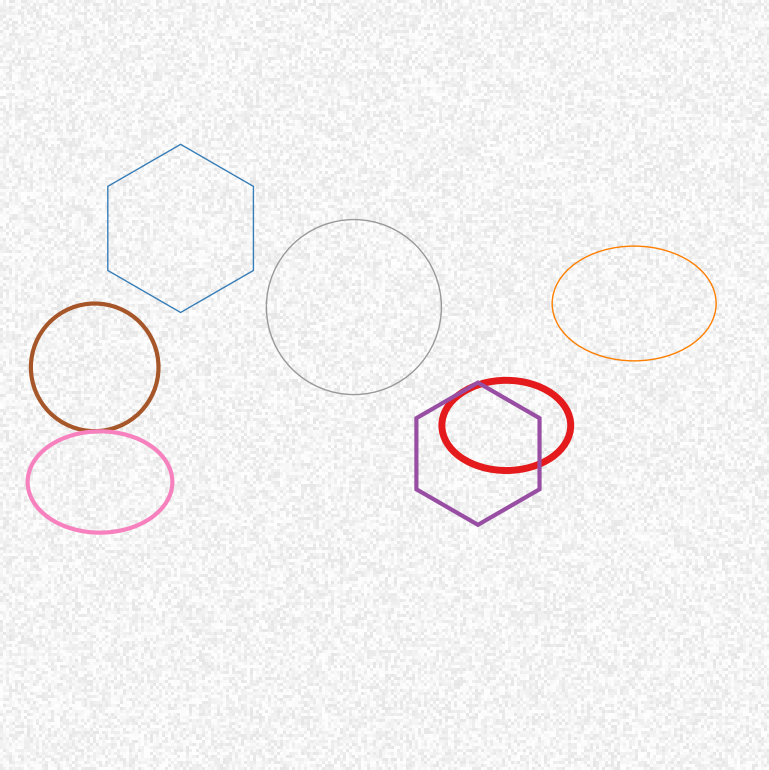[{"shape": "oval", "thickness": 2.5, "radius": 0.42, "center": [0.658, 0.448]}, {"shape": "hexagon", "thickness": 0.5, "radius": 0.55, "center": [0.235, 0.703]}, {"shape": "hexagon", "thickness": 1.5, "radius": 0.46, "center": [0.621, 0.411]}, {"shape": "oval", "thickness": 0.5, "radius": 0.53, "center": [0.824, 0.606]}, {"shape": "circle", "thickness": 1.5, "radius": 0.41, "center": [0.123, 0.523]}, {"shape": "oval", "thickness": 1.5, "radius": 0.47, "center": [0.13, 0.374]}, {"shape": "circle", "thickness": 0.5, "radius": 0.57, "center": [0.46, 0.601]}]